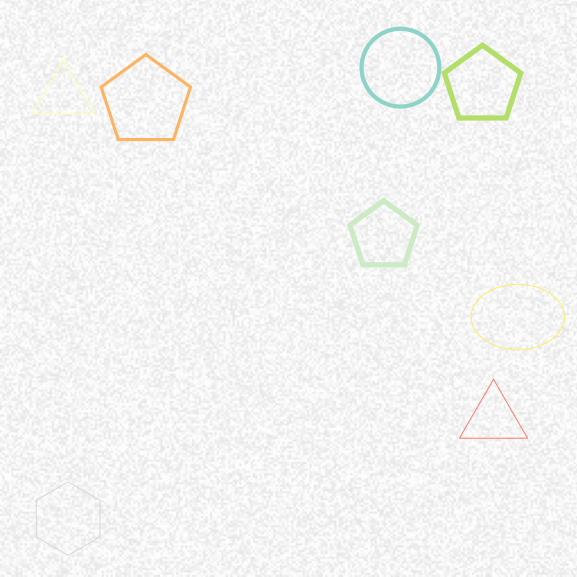[{"shape": "circle", "thickness": 2, "radius": 0.34, "center": [0.693, 0.882]}, {"shape": "triangle", "thickness": 0.5, "radius": 0.31, "center": [0.11, 0.833]}, {"shape": "triangle", "thickness": 0.5, "radius": 0.34, "center": [0.855, 0.274]}, {"shape": "pentagon", "thickness": 1.5, "radius": 0.41, "center": [0.253, 0.823]}, {"shape": "pentagon", "thickness": 2.5, "radius": 0.35, "center": [0.836, 0.851]}, {"shape": "hexagon", "thickness": 0.5, "radius": 0.32, "center": [0.118, 0.101]}, {"shape": "pentagon", "thickness": 2.5, "radius": 0.31, "center": [0.664, 0.59]}, {"shape": "oval", "thickness": 0.5, "radius": 0.4, "center": [0.897, 0.45]}]